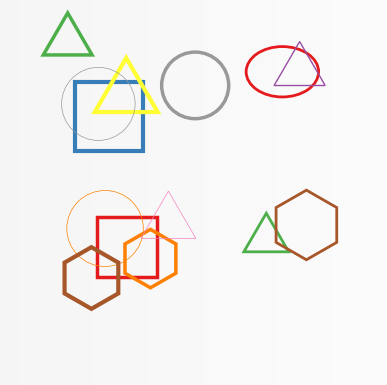[{"shape": "square", "thickness": 2.5, "radius": 0.39, "center": [0.327, 0.358]}, {"shape": "oval", "thickness": 2, "radius": 0.47, "center": [0.729, 0.814]}, {"shape": "square", "thickness": 3, "radius": 0.44, "center": [0.281, 0.698]}, {"shape": "triangle", "thickness": 2, "radius": 0.33, "center": [0.687, 0.379]}, {"shape": "triangle", "thickness": 2.5, "radius": 0.36, "center": [0.175, 0.894]}, {"shape": "triangle", "thickness": 1, "radius": 0.38, "center": [0.773, 0.816]}, {"shape": "hexagon", "thickness": 2.5, "radius": 0.38, "center": [0.388, 0.328]}, {"shape": "circle", "thickness": 0.5, "radius": 0.49, "center": [0.271, 0.406]}, {"shape": "triangle", "thickness": 3, "radius": 0.47, "center": [0.326, 0.756]}, {"shape": "hexagon", "thickness": 3, "radius": 0.4, "center": [0.236, 0.278]}, {"shape": "hexagon", "thickness": 2, "radius": 0.45, "center": [0.791, 0.416]}, {"shape": "triangle", "thickness": 0.5, "radius": 0.41, "center": [0.435, 0.422]}, {"shape": "circle", "thickness": 2.5, "radius": 0.43, "center": [0.504, 0.778]}, {"shape": "circle", "thickness": 0.5, "radius": 0.47, "center": [0.254, 0.73]}]